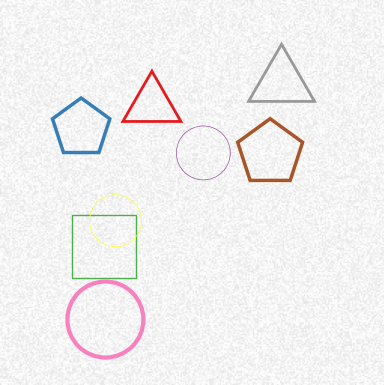[{"shape": "triangle", "thickness": 2, "radius": 0.44, "center": [0.395, 0.728]}, {"shape": "pentagon", "thickness": 2.5, "radius": 0.39, "center": [0.211, 0.667]}, {"shape": "square", "thickness": 1, "radius": 0.41, "center": [0.27, 0.359]}, {"shape": "circle", "thickness": 0.5, "radius": 0.35, "center": [0.528, 0.603]}, {"shape": "circle", "thickness": 0.5, "radius": 0.34, "center": [0.3, 0.427]}, {"shape": "pentagon", "thickness": 2.5, "radius": 0.44, "center": [0.702, 0.603]}, {"shape": "circle", "thickness": 3, "radius": 0.49, "center": [0.274, 0.17]}, {"shape": "triangle", "thickness": 2, "radius": 0.49, "center": [0.731, 0.786]}]